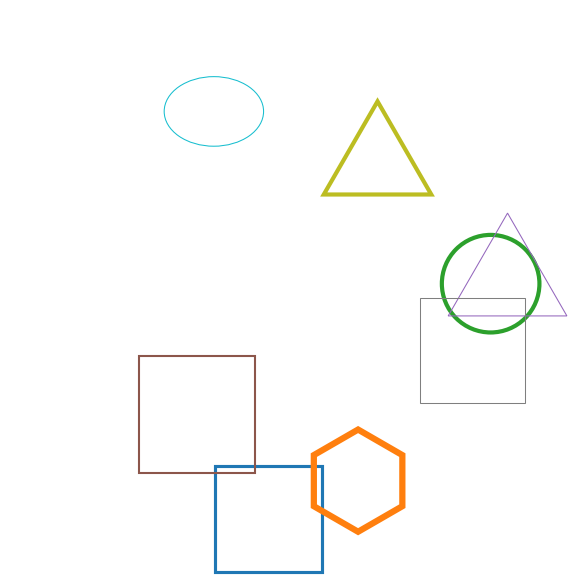[{"shape": "square", "thickness": 1.5, "radius": 0.46, "center": [0.465, 0.101]}, {"shape": "hexagon", "thickness": 3, "radius": 0.44, "center": [0.62, 0.167]}, {"shape": "circle", "thickness": 2, "radius": 0.42, "center": [0.85, 0.508]}, {"shape": "triangle", "thickness": 0.5, "radius": 0.59, "center": [0.879, 0.511]}, {"shape": "square", "thickness": 1, "radius": 0.5, "center": [0.341, 0.281]}, {"shape": "square", "thickness": 0.5, "radius": 0.45, "center": [0.818, 0.393]}, {"shape": "triangle", "thickness": 2, "radius": 0.54, "center": [0.654, 0.716]}, {"shape": "oval", "thickness": 0.5, "radius": 0.43, "center": [0.37, 0.806]}]